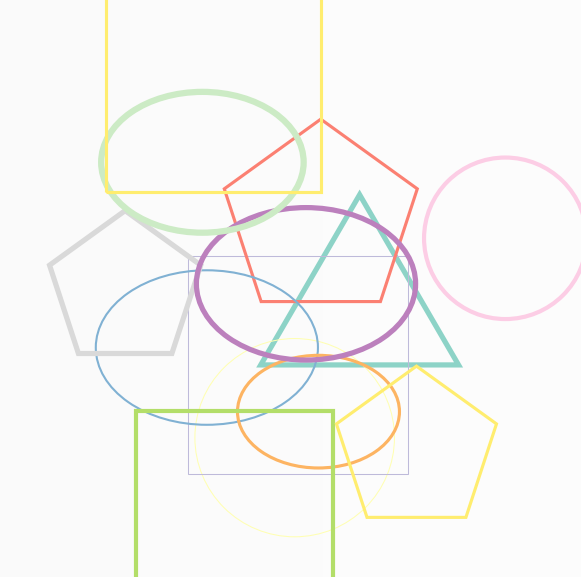[{"shape": "triangle", "thickness": 2.5, "radius": 0.98, "center": [0.619, 0.465]}, {"shape": "circle", "thickness": 0.5, "radius": 0.86, "center": [0.507, 0.241]}, {"shape": "square", "thickness": 0.5, "radius": 0.94, "center": [0.512, 0.367]}, {"shape": "pentagon", "thickness": 1.5, "radius": 0.87, "center": [0.552, 0.618]}, {"shape": "oval", "thickness": 1, "radius": 0.96, "center": [0.356, 0.397]}, {"shape": "oval", "thickness": 1.5, "radius": 0.7, "center": [0.548, 0.286]}, {"shape": "square", "thickness": 2, "radius": 0.84, "center": [0.404, 0.119]}, {"shape": "circle", "thickness": 2, "radius": 0.7, "center": [0.869, 0.586]}, {"shape": "pentagon", "thickness": 2.5, "radius": 0.68, "center": [0.215, 0.498]}, {"shape": "oval", "thickness": 2.5, "radius": 0.94, "center": [0.526, 0.508]}, {"shape": "oval", "thickness": 3, "radius": 0.87, "center": [0.348, 0.718]}, {"shape": "square", "thickness": 1.5, "radius": 0.92, "center": [0.367, 0.852]}, {"shape": "pentagon", "thickness": 1.5, "radius": 0.72, "center": [0.716, 0.22]}]